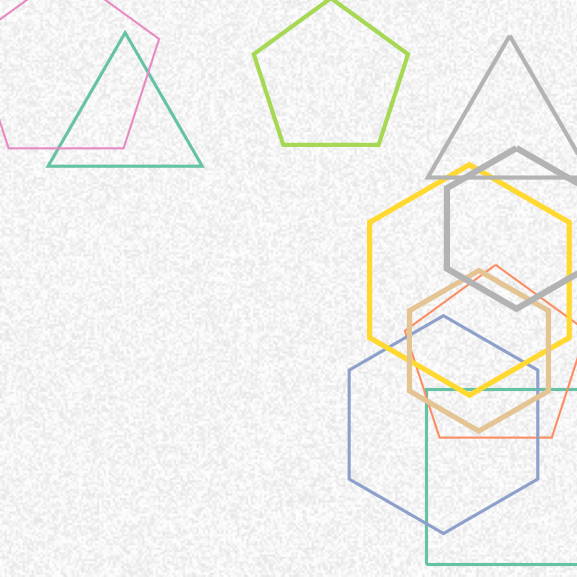[{"shape": "triangle", "thickness": 1.5, "radius": 0.77, "center": [0.217, 0.788]}, {"shape": "square", "thickness": 1.5, "radius": 0.76, "center": [0.889, 0.174]}, {"shape": "pentagon", "thickness": 1, "radius": 0.83, "center": [0.858, 0.375]}, {"shape": "hexagon", "thickness": 1.5, "radius": 0.94, "center": [0.768, 0.264]}, {"shape": "pentagon", "thickness": 1, "radius": 0.85, "center": [0.114, 0.879]}, {"shape": "pentagon", "thickness": 2, "radius": 0.7, "center": [0.573, 0.862]}, {"shape": "hexagon", "thickness": 2.5, "radius": 1.0, "center": [0.813, 0.514]}, {"shape": "hexagon", "thickness": 2.5, "radius": 0.69, "center": [0.829, 0.392]}, {"shape": "hexagon", "thickness": 3, "radius": 0.7, "center": [0.894, 0.604]}, {"shape": "triangle", "thickness": 2, "radius": 0.82, "center": [0.883, 0.774]}]